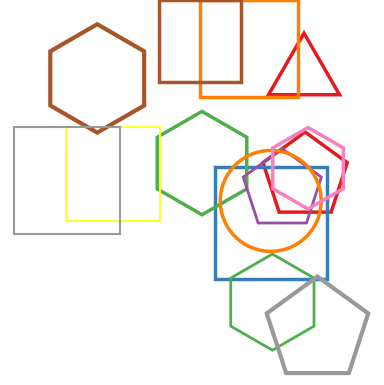[{"shape": "triangle", "thickness": 2.5, "radius": 0.53, "center": [0.79, 0.807]}, {"shape": "pentagon", "thickness": 2.5, "radius": 0.57, "center": [0.793, 0.542]}, {"shape": "square", "thickness": 2.5, "radius": 0.73, "center": [0.704, 0.42]}, {"shape": "hexagon", "thickness": 2, "radius": 0.62, "center": [0.707, 0.215]}, {"shape": "hexagon", "thickness": 2.5, "radius": 0.67, "center": [0.525, 0.576]}, {"shape": "pentagon", "thickness": 2, "radius": 0.53, "center": [0.733, 0.507]}, {"shape": "circle", "thickness": 2.5, "radius": 0.66, "center": [0.703, 0.478]}, {"shape": "square", "thickness": 2.5, "radius": 0.63, "center": [0.647, 0.874]}, {"shape": "square", "thickness": 1.5, "radius": 0.61, "center": [0.293, 0.548]}, {"shape": "hexagon", "thickness": 3, "radius": 0.7, "center": [0.253, 0.796]}, {"shape": "square", "thickness": 2.5, "radius": 0.53, "center": [0.519, 0.894]}, {"shape": "hexagon", "thickness": 2.5, "radius": 0.53, "center": [0.8, 0.563]}, {"shape": "pentagon", "thickness": 3, "radius": 0.69, "center": [0.825, 0.143]}, {"shape": "square", "thickness": 1.5, "radius": 0.69, "center": [0.174, 0.53]}]